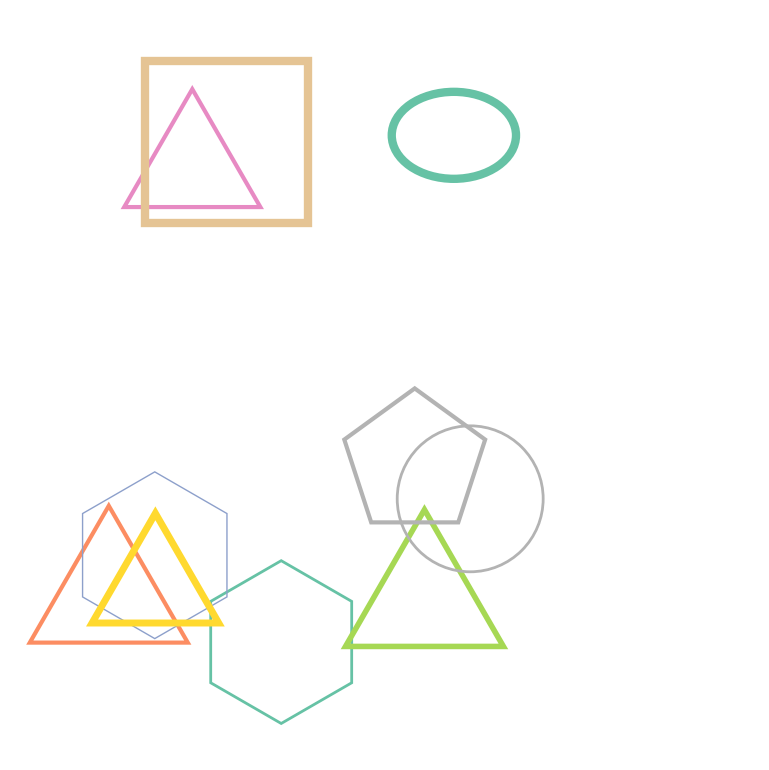[{"shape": "oval", "thickness": 3, "radius": 0.4, "center": [0.589, 0.824]}, {"shape": "hexagon", "thickness": 1, "radius": 0.53, "center": [0.365, 0.166]}, {"shape": "triangle", "thickness": 1.5, "radius": 0.59, "center": [0.141, 0.225]}, {"shape": "hexagon", "thickness": 0.5, "radius": 0.54, "center": [0.201, 0.279]}, {"shape": "triangle", "thickness": 1.5, "radius": 0.51, "center": [0.25, 0.782]}, {"shape": "triangle", "thickness": 2, "radius": 0.59, "center": [0.551, 0.22]}, {"shape": "triangle", "thickness": 2.5, "radius": 0.47, "center": [0.202, 0.238]}, {"shape": "square", "thickness": 3, "radius": 0.53, "center": [0.294, 0.816]}, {"shape": "pentagon", "thickness": 1.5, "radius": 0.48, "center": [0.539, 0.399]}, {"shape": "circle", "thickness": 1, "radius": 0.47, "center": [0.611, 0.352]}]